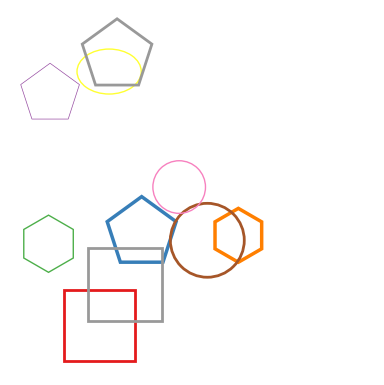[{"shape": "square", "thickness": 2, "radius": 0.46, "center": [0.258, 0.154]}, {"shape": "pentagon", "thickness": 2.5, "radius": 0.47, "center": [0.368, 0.395]}, {"shape": "hexagon", "thickness": 1, "radius": 0.37, "center": [0.126, 0.367]}, {"shape": "pentagon", "thickness": 0.5, "radius": 0.4, "center": [0.13, 0.756]}, {"shape": "hexagon", "thickness": 2.5, "radius": 0.35, "center": [0.619, 0.389]}, {"shape": "oval", "thickness": 1, "radius": 0.42, "center": [0.283, 0.814]}, {"shape": "circle", "thickness": 2, "radius": 0.48, "center": [0.538, 0.376]}, {"shape": "circle", "thickness": 1, "radius": 0.34, "center": [0.465, 0.514]}, {"shape": "square", "thickness": 2, "radius": 0.48, "center": [0.325, 0.261]}, {"shape": "pentagon", "thickness": 2, "radius": 0.48, "center": [0.304, 0.856]}]